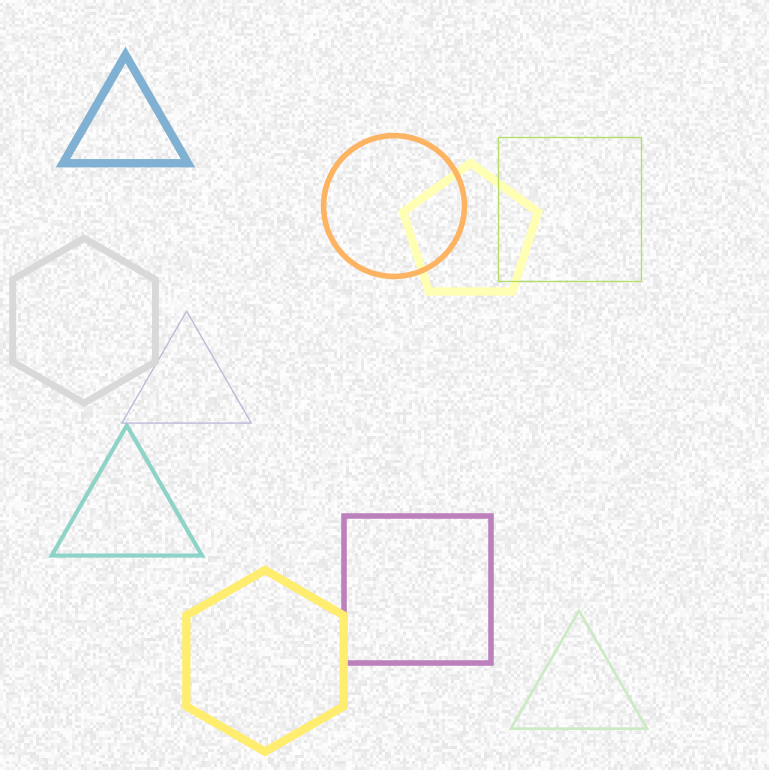[{"shape": "triangle", "thickness": 1.5, "radius": 0.56, "center": [0.165, 0.335]}, {"shape": "pentagon", "thickness": 3, "radius": 0.46, "center": [0.611, 0.696]}, {"shape": "triangle", "thickness": 0.5, "radius": 0.49, "center": [0.242, 0.499]}, {"shape": "triangle", "thickness": 3, "radius": 0.47, "center": [0.163, 0.835]}, {"shape": "circle", "thickness": 2, "radius": 0.46, "center": [0.512, 0.732]}, {"shape": "square", "thickness": 0.5, "radius": 0.46, "center": [0.74, 0.729]}, {"shape": "hexagon", "thickness": 2.5, "radius": 0.53, "center": [0.109, 0.584]}, {"shape": "square", "thickness": 2, "radius": 0.48, "center": [0.543, 0.234]}, {"shape": "triangle", "thickness": 1, "radius": 0.51, "center": [0.752, 0.105]}, {"shape": "hexagon", "thickness": 3, "radius": 0.59, "center": [0.344, 0.142]}]